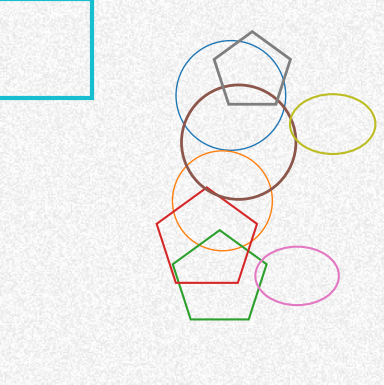[{"shape": "circle", "thickness": 1, "radius": 0.71, "center": [0.6, 0.752]}, {"shape": "circle", "thickness": 1, "radius": 0.65, "center": [0.578, 0.478]}, {"shape": "pentagon", "thickness": 1.5, "radius": 0.64, "center": [0.571, 0.274]}, {"shape": "pentagon", "thickness": 1.5, "radius": 0.69, "center": [0.537, 0.376]}, {"shape": "circle", "thickness": 2, "radius": 0.74, "center": [0.62, 0.631]}, {"shape": "oval", "thickness": 1.5, "radius": 0.54, "center": [0.772, 0.283]}, {"shape": "pentagon", "thickness": 2, "radius": 0.52, "center": [0.655, 0.814]}, {"shape": "oval", "thickness": 1.5, "radius": 0.55, "center": [0.864, 0.678]}, {"shape": "square", "thickness": 3, "radius": 0.64, "center": [0.112, 0.874]}]